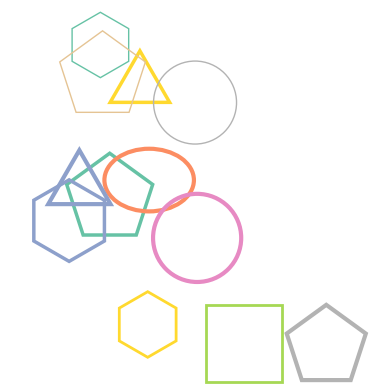[{"shape": "hexagon", "thickness": 1, "radius": 0.42, "center": [0.261, 0.883]}, {"shape": "pentagon", "thickness": 2.5, "radius": 0.59, "center": [0.285, 0.485]}, {"shape": "oval", "thickness": 3, "radius": 0.58, "center": [0.387, 0.532]}, {"shape": "triangle", "thickness": 3, "radius": 0.47, "center": [0.206, 0.516]}, {"shape": "hexagon", "thickness": 2.5, "radius": 0.53, "center": [0.18, 0.427]}, {"shape": "circle", "thickness": 3, "radius": 0.57, "center": [0.512, 0.382]}, {"shape": "square", "thickness": 2, "radius": 0.5, "center": [0.634, 0.107]}, {"shape": "hexagon", "thickness": 2, "radius": 0.43, "center": [0.384, 0.157]}, {"shape": "triangle", "thickness": 2.5, "radius": 0.45, "center": [0.363, 0.779]}, {"shape": "pentagon", "thickness": 1, "radius": 0.58, "center": [0.266, 0.803]}, {"shape": "circle", "thickness": 1, "radius": 0.54, "center": [0.507, 0.734]}, {"shape": "pentagon", "thickness": 3, "radius": 0.54, "center": [0.847, 0.1]}]